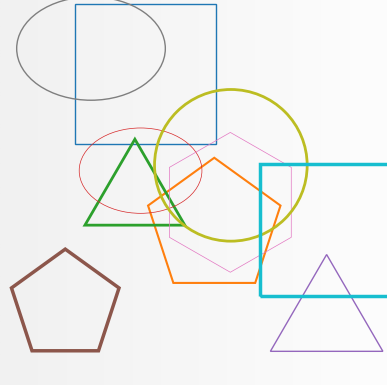[{"shape": "square", "thickness": 1, "radius": 0.91, "center": [0.375, 0.808]}, {"shape": "pentagon", "thickness": 1.5, "radius": 0.9, "center": [0.553, 0.41]}, {"shape": "triangle", "thickness": 2, "radius": 0.74, "center": [0.348, 0.49]}, {"shape": "oval", "thickness": 0.5, "radius": 0.79, "center": [0.363, 0.557]}, {"shape": "triangle", "thickness": 1, "radius": 0.84, "center": [0.843, 0.171]}, {"shape": "pentagon", "thickness": 2.5, "radius": 0.73, "center": [0.168, 0.207]}, {"shape": "hexagon", "thickness": 0.5, "radius": 0.91, "center": [0.594, 0.474]}, {"shape": "oval", "thickness": 1, "radius": 0.96, "center": [0.235, 0.874]}, {"shape": "circle", "thickness": 2, "radius": 0.98, "center": [0.596, 0.571]}, {"shape": "square", "thickness": 2.5, "radius": 0.85, "center": [0.841, 0.402]}]